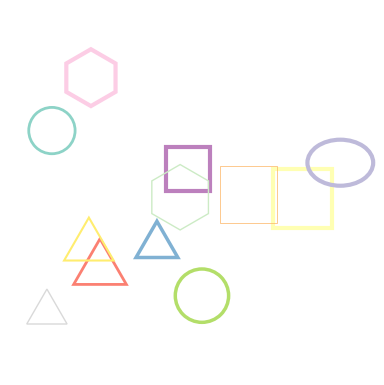[{"shape": "circle", "thickness": 2, "radius": 0.3, "center": [0.135, 0.661]}, {"shape": "square", "thickness": 3, "radius": 0.38, "center": [0.785, 0.484]}, {"shape": "oval", "thickness": 3, "radius": 0.43, "center": [0.884, 0.577]}, {"shape": "triangle", "thickness": 2, "radius": 0.4, "center": [0.26, 0.301]}, {"shape": "triangle", "thickness": 2.5, "radius": 0.31, "center": [0.408, 0.363]}, {"shape": "square", "thickness": 0.5, "radius": 0.37, "center": [0.645, 0.494]}, {"shape": "circle", "thickness": 2.5, "radius": 0.35, "center": [0.525, 0.232]}, {"shape": "hexagon", "thickness": 3, "radius": 0.37, "center": [0.236, 0.798]}, {"shape": "triangle", "thickness": 1, "radius": 0.3, "center": [0.122, 0.189]}, {"shape": "square", "thickness": 3, "radius": 0.29, "center": [0.488, 0.562]}, {"shape": "hexagon", "thickness": 1, "radius": 0.42, "center": [0.468, 0.488]}, {"shape": "triangle", "thickness": 1.5, "radius": 0.37, "center": [0.231, 0.36]}]